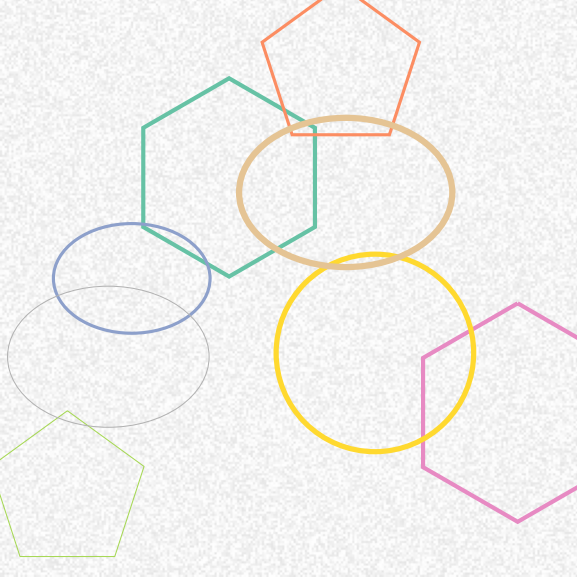[{"shape": "hexagon", "thickness": 2, "radius": 0.86, "center": [0.397, 0.692]}, {"shape": "pentagon", "thickness": 1.5, "radius": 0.72, "center": [0.59, 0.882]}, {"shape": "oval", "thickness": 1.5, "radius": 0.68, "center": [0.228, 0.517]}, {"shape": "hexagon", "thickness": 2, "radius": 0.95, "center": [0.896, 0.285]}, {"shape": "pentagon", "thickness": 0.5, "radius": 0.7, "center": [0.117, 0.148]}, {"shape": "circle", "thickness": 2.5, "radius": 0.86, "center": [0.649, 0.388]}, {"shape": "oval", "thickness": 3, "radius": 0.92, "center": [0.599, 0.666]}, {"shape": "oval", "thickness": 0.5, "radius": 0.87, "center": [0.188, 0.381]}]